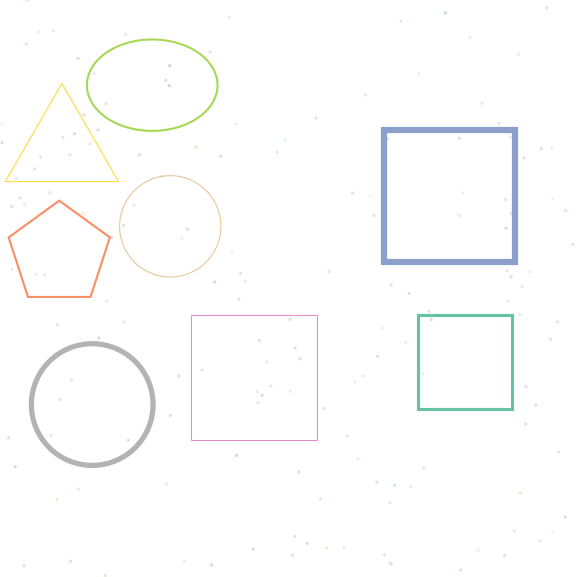[{"shape": "square", "thickness": 1.5, "radius": 0.41, "center": [0.805, 0.372]}, {"shape": "pentagon", "thickness": 1, "radius": 0.46, "center": [0.103, 0.56]}, {"shape": "square", "thickness": 3, "radius": 0.57, "center": [0.778, 0.66]}, {"shape": "square", "thickness": 0.5, "radius": 0.54, "center": [0.44, 0.345]}, {"shape": "oval", "thickness": 1, "radius": 0.57, "center": [0.264, 0.852]}, {"shape": "triangle", "thickness": 0.5, "radius": 0.57, "center": [0.107, 0.741]}, {"shape": "circle", "thickness": 0.5, "radius": 0.44, "center": [0.295, 0.607]}, {"shape": "circle", "thickness": 2.5, "radius": 0.53, "center": [0.16, 0.299]}]